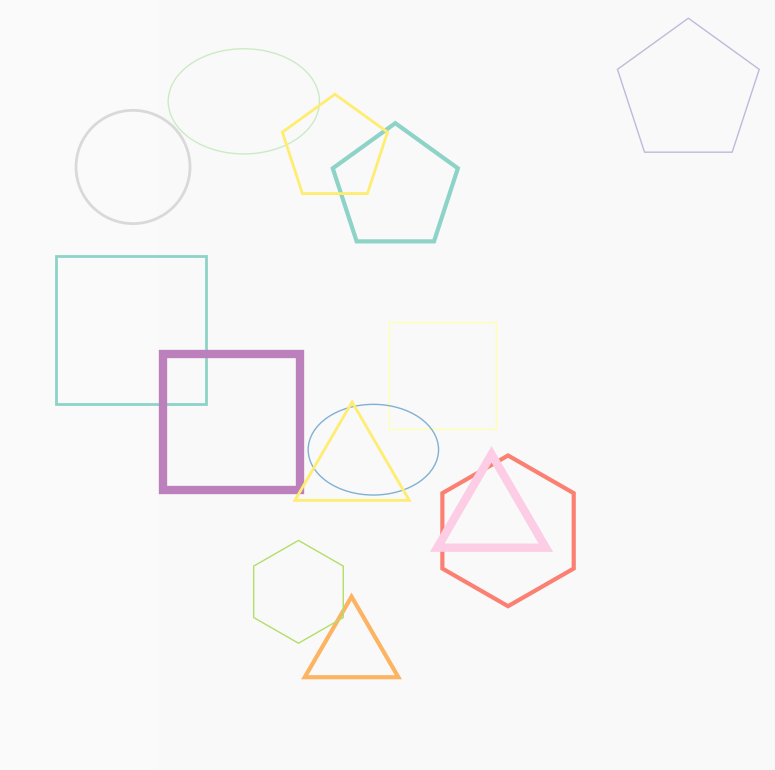[{"shape": "pentagon", "thickness": 1.5, "radius": 0.42, "center": [0.51, 0.755]}, {"shape": "square", "thickness": 1, "radius": 0.48, "center": [0.169, 0.571]}, {"shape": "square", "thickness": 0.5, "radius": 0.35, "center": [0.571, 0.513]}, {"shape": "pentagon", "thickness": 0.5, "radius": 0.48, "center": [0.888, 0.88]}, {"shape": "hexagon", "thickness": 1.5, "radius": 0.49, "center": [0.656, 0.311]}, {"shape": "oval", "thickness": 0.5, "radius": 0.42, "center": [0.482, 0.416]}, {"shape": "triangle", "thickness": 1.5, "radius": 0.35, "center": [0.454, 0.155]}, {"shape": "hexagon", "thickness": 0.5, "radius": 0.33, "center": [0.385, 0.231]}, {"shape": "triangle", "thickness": 3, "radius": 0.4, "center": [0.634, 0.329]}, {"shape": "circle", "thickness": 1, "radius": 0.37, "center": [0.172, 0.783]}, {"shape": "square", "thickness": 3, "radius": 0.44, "center": [0.298, 0.452]}, {"shape": "oval", "thickness": 0.5, "radius": 0.49, "center": [0.315, 0.868]}, {"shape": "pentagon", "thickness": 1, "radius": 0.36, "center": [0.432, 0.806]}, {"shape": "triangle", "thickness": 1, "radius": 0.43, "center": [0.454, 0.393]}]